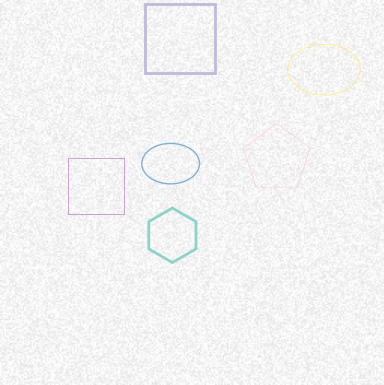[{"shape": "hexagon", "thickness": 2, "radius": 0.35, "center": [0.448, 0.389]}, {"shape": "square", "thickness": 2, "radius": 0.45, "center": [0.467, 0.899]}, {"shape": "oval", "thickness": 1, "radius": 0.38, "center": [0.443, 0.575]}, {"shape": "pentagon", "thickness": 0.5, "radius": 0.46, "center": [0.719, 0.588]}, {"shape": "square", "thickness": 0.5, "radius": 0.36, "center": [0.248, 0.517]}, {"shape": "oval", "thickness": 0.5, "radius": 0.47, "center": [0.841, 0.819]}]